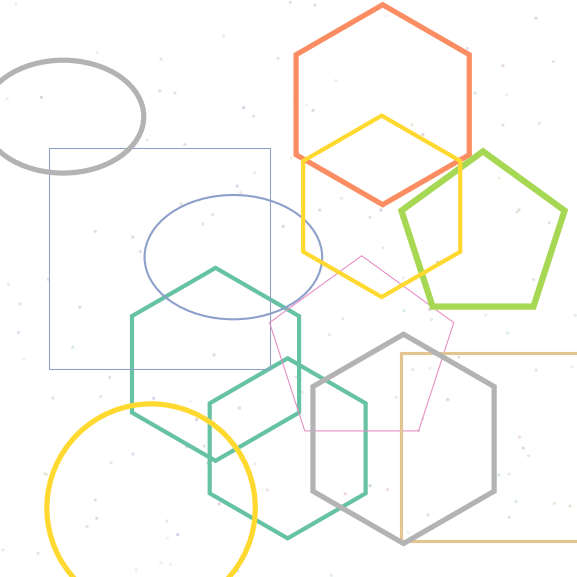[{"shape": "hexagon", "thickness": 2, "radius": 0.84, "center": [0.373, 0.368]}, {"shape": "hexagon", "thickness": 2, "radius": 0.78, "center": [0.498, 0.223]}, {"shape": "hexagon", "thickness": 2.5, "radius": 0.87, "center": [0.663, 0.818]}, {"shape": "square", "thickness": 0.5, "radius": 0.96, "center": [0.276, 0.552]}, {"shape": "oval", "thickness": 1, "radius": 0.77, "center": [0.404, 0.554]}, {"shape": "pentagon", "thickness": 0.5, "radius": 0.84, "center": [0.626, 0.389]}, {"shape": "pentagon", "thickness": 3, "radius": 0.74, "center": [0.836, 0.588]}, {"shape": "hexagon", "thickness": 2, "radius": 0.79, "center": [0.661, 0.642]}, {"shape": "circle", "thickness": 2.5, "radius": 0.9, "center": [0.262, 0.119]}, {"shape": "square", "thickness": 1.5, "radius": 0.81, "center": [0.857, 0.225]}, {"shape": "hexagon", "thickness": 2.5, "radius": 0.91, "center": [0.699, 0.239]}, {"shape": "oval", "thickness": 2.5, "radius": 0.7, "center": [0.109, 0.797]}]